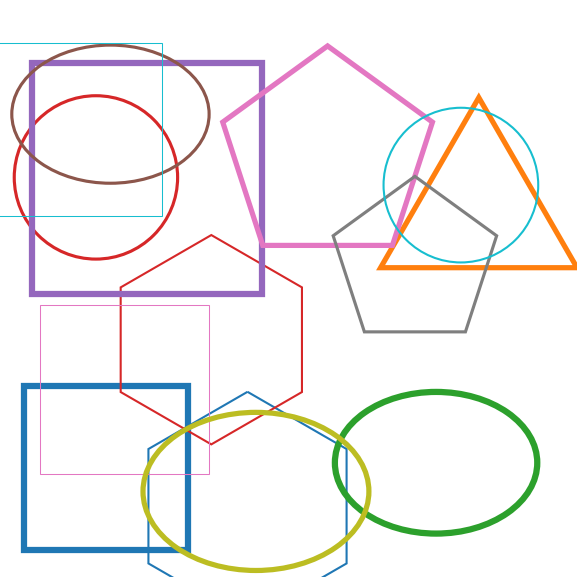[{"shape": "square", "thickness": 3, "radius": 0.71, "center": [0.184, 0.189]}, {"shape": "hexagon", "thickness": 1, "radius": 0.99, "center": [0.429, 0.123]}, {"shape": "triangle", "thickness": 2.5, "radius": 0.98, "center": [0.829, 0.634]}, {"shape": "oval", "thickness": 3, "radius": 0.88, "center": [0.755, 0.198]}, {"shape": "hexagon", "thickness": 1, "radius": 0.91, "center": [0.366, 0.411]}, {"shape": "circle", "thickness": 1.5, "radius": 0.71, "center": [0.166, 0.692]}, {"shape": "square", "thickness": 3, "radius": 1.0, "center": [0.255, 0.69]}, {"shape": "oval", "thickness": 1.5, "radius": 0.85, "center": [0.191, 0.801]}, {"shape": "pentagon", "thickness": 2.5, "radius": 0.95, "center": [0.567, 0.729]}, {"shape": "square", "thickness": 0.5, "radius": 0.73, "center": [0.215, 0.324]}, {"shape": "pentagon", "thickness": 1.5, "radius": 0.74, "center": [0.718, 0.545]}, {"shape": "oval", "thickness": 2.5, "radius": 0.98, "center": [0.443, 0.148]}, {"shape": "square", "thickness": 0.5, "radius": 0.75, "center": [0.131, 0.776]}, {"shape": "circle", "thickness": 1, "radius": 0.67, "center": [0.798, 0.679]}]